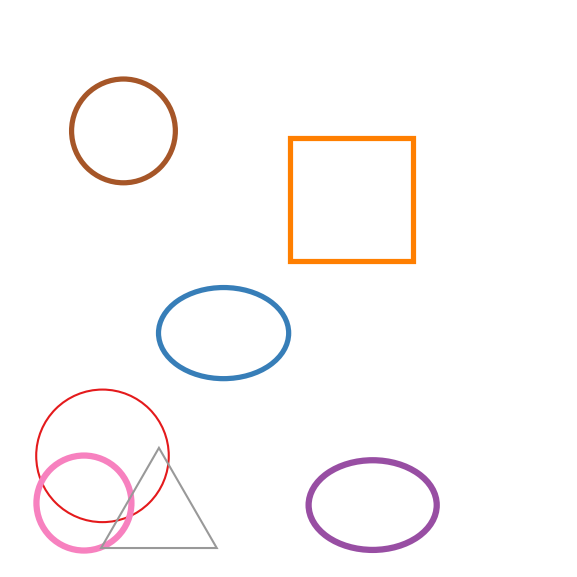[{"shape": "circle", "thickness": 1, "radius": 0.57, "center": [0.177, 0.21]}, {"shape": "oval", "thickness": 2.5, "radius": 0.56, "center": [0.387, 0.422]}, {"shape": "oval", "thickness": 3, "radius": 0.55, "center": [0.645, 0.125]}, {"shape": "square", "thickness": 2.5, "radius": 0.53, "center": [0.609, 0.654]}, {"shape": "circle", "thickness": 2.5, "radius": 0.45, "center": [0.214, 0.772]}, {"shape": "circle", "thickness": 3, "radius": 0.41, "center": [0.145, 0.128]}, {"shape": "triangle", "thickness": 1, "radius": 0.58, "center": [0.275, 0.108]}]